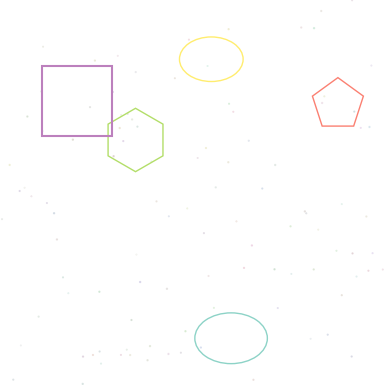[{"shape": "oval", "thickness": 1, "radius": 0.47, "center": [0.6, 0.121]}, {"shape": "pentagon", "thickness": 1, "radius": 0.35, "center": [0.878, 0.729]}, {"shape": "hexagon", "thickness": 1, "radius": 0.41, "center": [0.352, 0.636]}, {"shape": "square", "thickness": 1.5, "radius": 0.46, "center": [0.2, 0.738]}, {"shape": "oval", "thickness": 1, "radius": 0.41, "center": [0.549, 0.846]}]